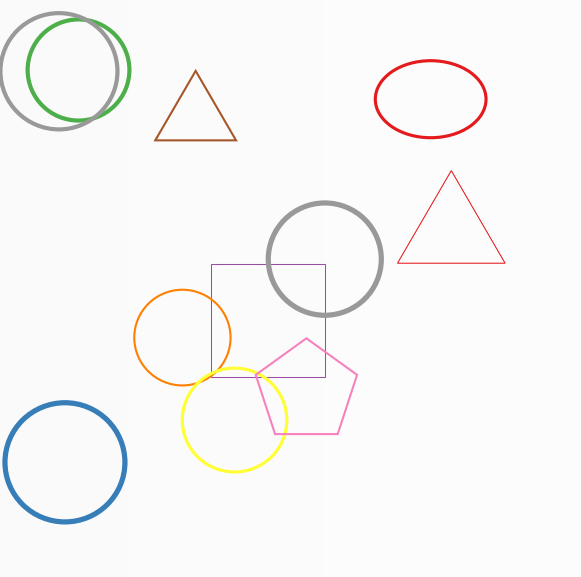[{"shape": "oval", "thickness": 1.5, "radius": 0.48, "center": [0.741, 0.827]}, {"shape": "triangle", "thickness": 0.5, "radius": 0.53, "center": [0.776, 0.597]}, {"shape": "circle", "thickness": 2.5, "radius": 0.52, "center": [0.112, 0.199]}, {"shape": "circle", "thickness": 2, "radius": 0.44, "center": [0.135, 0.878]}, {"shape": "square", "thickness": 0.5, "radius": 0.49, "center": [0.461, 0.443]}, {"shape": "circle", "thickness": 1, "radius": 0.41, "center": [0.314, 0.415]}, {"shape": "circle", "thickness": 1.5, "radius": 0.45, "center": [0.404, 0.272]}, {"shape": "triangle", "thickness": 1, "radius": 0.4, "center": [0.337, 0.796]}, {"shape": "pentagon", "thickness": 1, "radius": 0.46, "center": [0.527, 0.322]}, {"shape": "circle", "thickness": 2, "radius": 0.5, "center": [0.101, 0.876]}, {"shape": "circle", "thickness": 2.5, "radius": 0.49, "center": [0.559, 0.55]}]